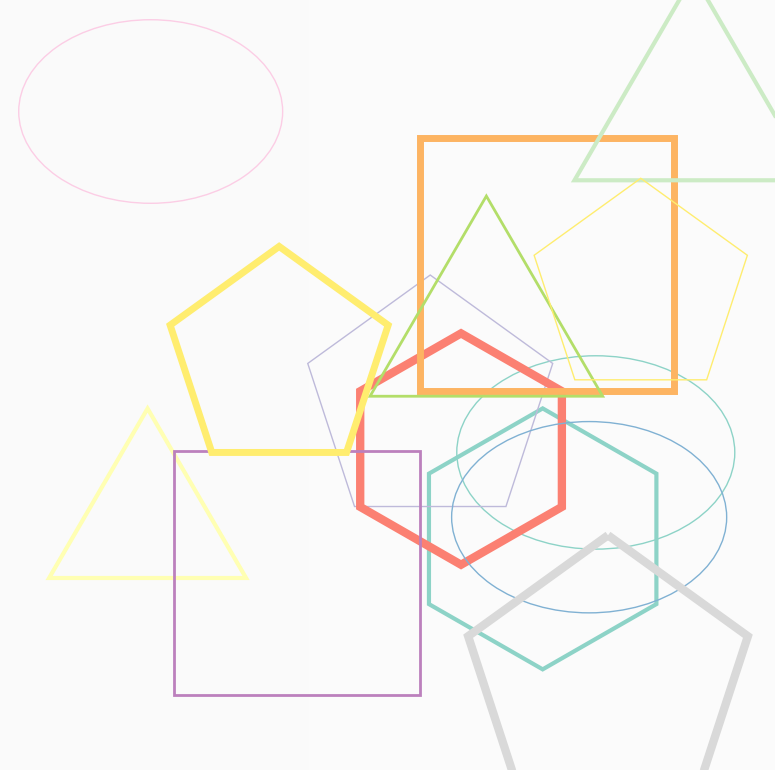[{"shape": "hexagon", "thickness": 1.5, "radius": 0.85, "center": [0.7, 0.3]}, {"shape": "oval", "thickness": 0.5, "radius": 0.9, "center": [0.769, 0.412]}, {"shape": "triangle", "thickness": 1.5, "radius": 0.73, "center": [0.19, 0.323]}, {"shape": "pentagon", "thickness": 0.5, "radius": 0.83, "center": [0.555, 0.477]}, {"shape": "hexagon", "thickness": 3, "radius": 0.75, "center": [0.595, 0.417]}, {"shape": "oval", "thickness": 0.5, "radius": 0.89, "center": [0.76, 0.328]}, {"shape": "square", "thickness": 2.5, "radius": 0.82, "center": [0.706, 0.657]}, {"shape": "triangle", "thickness": 1, "radius": 0.87, "center": [0.628, 0.572]}, {"shape": "oval", "thickness": 0.5, "radius": 0.85, "center": [0.194, 0.855]}, {"shape": "pentagon", "thickness": 3, "radius": 0.95, "center": [0.785, 0.115]}, {"shape": "square", "thickness": 1, "radius": 0.79, "center": [0.383, 0.256]}, {"shape": "triangle", "thickness": 1.5, "radius": 0.89, "center": [0.895, 0.855]}, {"shape": "pentagon", "thickness": 2.5, "radius": 0.74, "center": [0.36, 0.532]}, {"shape": "pentagon", "thickness": 0.5, "radius": 0.72, "center": [0.827, 0.624]}]